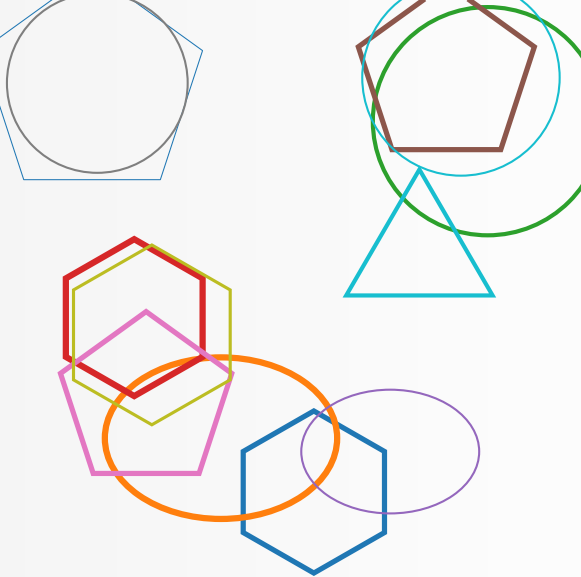[{"shape": "hexagon", "thickness": 2.5, "radius": 0.7, "center": [0.54, 0.147]}, {"shape": "pentagon", "thickness": 0.5, "radius": 1.0, "center": [0.158, 0.85]}, {"shape": "oval", "thickness": 3, "radius": 1.0, "center": [0.38, 0.24]}, {"shape": "circle", "thickness": 2, "radius": 0.99, "center": [0.839, 0.789]}, {"shape": "hexagon", "thickness": 3, "radius": 0.68, "center": [0.231, 0.449]}, {"shape": "oval", "thickness": 1, "radius": 0.77, "center": [0.671, 0.217]}, {"shape": "pentagon", "thickness": 2.5, "radius": 0.8, "center": [0.768, 0.869]}, {"shape": "pentagon", "thickness": 2.5, "radius": 0.77, "center": [0.251, 0.305]}, {"shape": "circle", "thickness": 1, "radius": 0.78, "center": [0.167, 0.855]}, {"shape": "hexagon", "thickness": 1.5, "radius": 0.78, "center": [0.261, 0.419]}, {"shape": "triangle", "thickness": 2, "radius": 0.73, "center": [0.722, 0.56]}, {"shape": "circle", "thickness": 1, "radius": 0.85, "center": [0.793, 0.865]}]